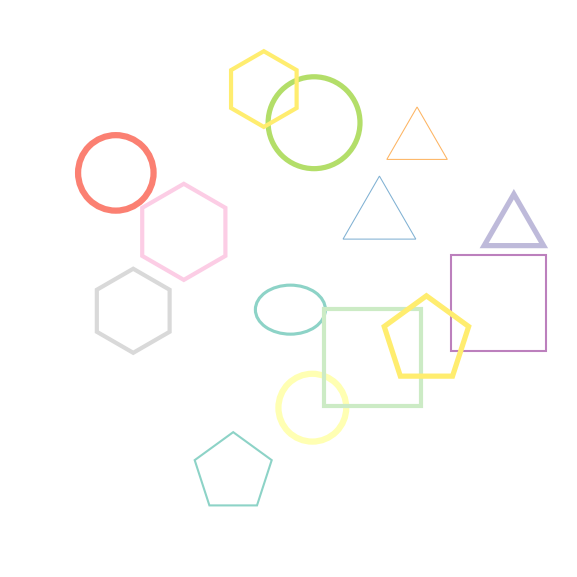[{"shape": "oval", "thickness": 1.5, "radius": 0.3, "center": [0.503, 0.463]}, {"shape": "pentagon", "thickness": 1, "radius": 0.35, "center": [0.404, 0.181]}, {"shape": "circle", "thickness": 3, "radius": 0.29, "center": [0.541, 0.293]}, {"shape": "triangle", "thickness": 2.5, "radius": 0.3, "center": [0.89, 0.604]}, {"shape": "circle", "thickness": 3, "radius": 0.33, "center": [0.201, 0.7]}, {"shape": "triangle", "thickness": 0.5, "radius": 0.36, "center": [0.657, 0.621]}, {"shape": "triangle", "thickness": 0.5, "radius": 0.3, "center": [0.722, 0.753]}, {"shape": "circle", "thickness": 2.5, "radius": 0.4, "center": [0.544, 0.787]}, {"shape": "hexagon", "thickness": 2, "radius": 0.42, "center": [0.318, 0.598]}, {"shape": "hexagon", "thickness": 2, "radius": 0.36, "center": [0.231, 0.461]}, {"shape": "square", "thickness": 1, "radius": 0.41, "center": [0.863, 0.474]}, {"shape": "square", "thickness": 2, "radius": 0.42, "center": [0.645, 0.38]}, {"shape": "pentagon", "thickness": 2.5, "radius": 0.38, "center": [0.738, 0.41]}, {"shape": "hexagon", "thickness": 2, "radius": 0.33, "center": [0.457, 0.845]}]